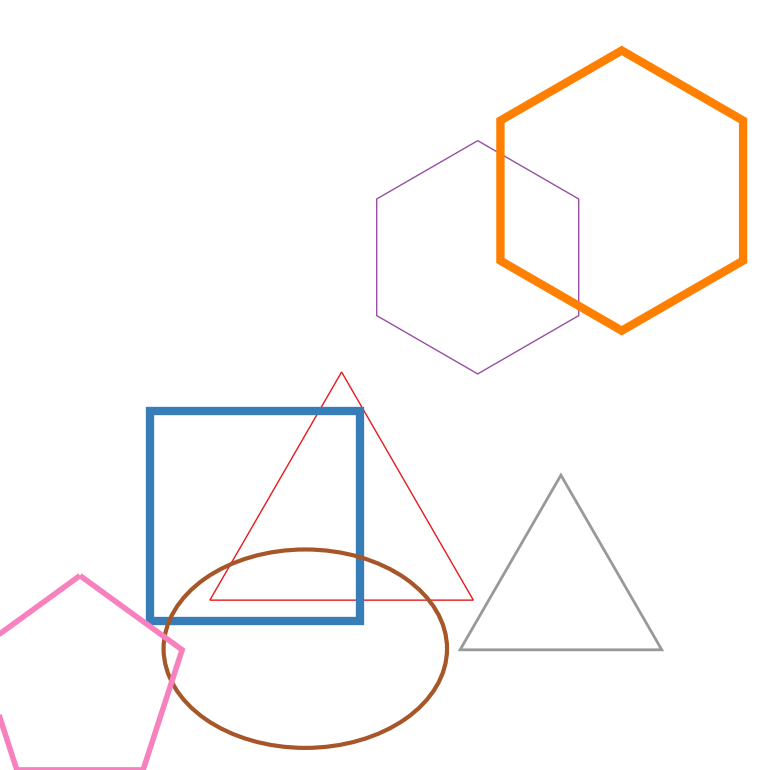[{"shape": "triangle", "thickness": 0.5, "radius": 0.99, "center": [0.444, 0.319]}, {"shape": "square", "thickness": 3, "radius": 0.68, "center": [0.331, 0.33]}, {"shape": "hexagon", "thickness": 0.5, "radius": 0.76, "center": [0.62, 0.666]}, {"shape": "hexagon", "thickness": 3, "radius": 0.91, "center": [0.807, 0.752]}, {"shape": "oval", "thickness": 1.5, "radius": 0.92, "center": [0.396, 0.158]}, {"shape": "pentagon", "thickness": 2, "radius": 0.7, "center": [0.104, 0.113]}, {"shape": "triangle", "thickness": 1, "radius": 0.76, "center": [0.728, 0.232]}]